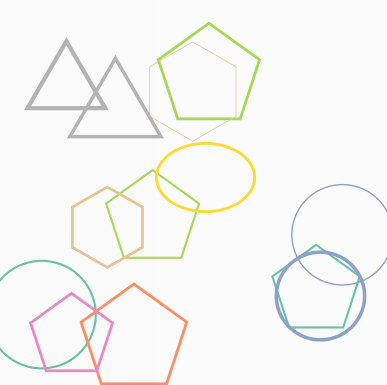[{"shape": "pentagon", "thickness": 1.5, "radius": 0.59, "center": [0.816, 0.245]}, {"shape": "circle", "thickness": 1.5, "radius": 0.7, "center": [0.108, 0.183]}, {"shape": "pentagon", "thickness": 2, "radius": 0.72, "center": [0.346, 0.119]}, {"shape": "circle", "thickness": 2.5, "radius": 0.57, "center": [0.827, 0.231]}, {"shape": "circle", "thickness": 1, "radius": 0.65, "center": [0.883, 0.39]}, {"shape": "pentagon", "thickness": 2, "radius": 0.56, "center": [0.185, 0.127]}, {"shape": "pentagon", "thickness": 2, "radius": 0.69, "center": [0.539, 0.802]}, {"shape": "pentagon", "thickness": 1.5, "radius": 0.63, "center": [0.394, 0.432]}, {"shape": "oval", "thickness": 2, "radius": 0.63, "center": [0.53, 0.539]}, {"shape": "hexagon", "thickness": 0.5, "radius": 0.64, "center": [0.497, 0.762]}, {"shape": "hexagon", "thickness": 2, "radius": 0.52, "center": [0.277, 0.41]}, {"shape": "triangle", "thickness": 3, "radius": 0.58, "center": [0.171, 0.777]}, {"shape": "triangle", "thickness": 2.5, "radius": 0.68, "center": [0.298, 0.713]}]